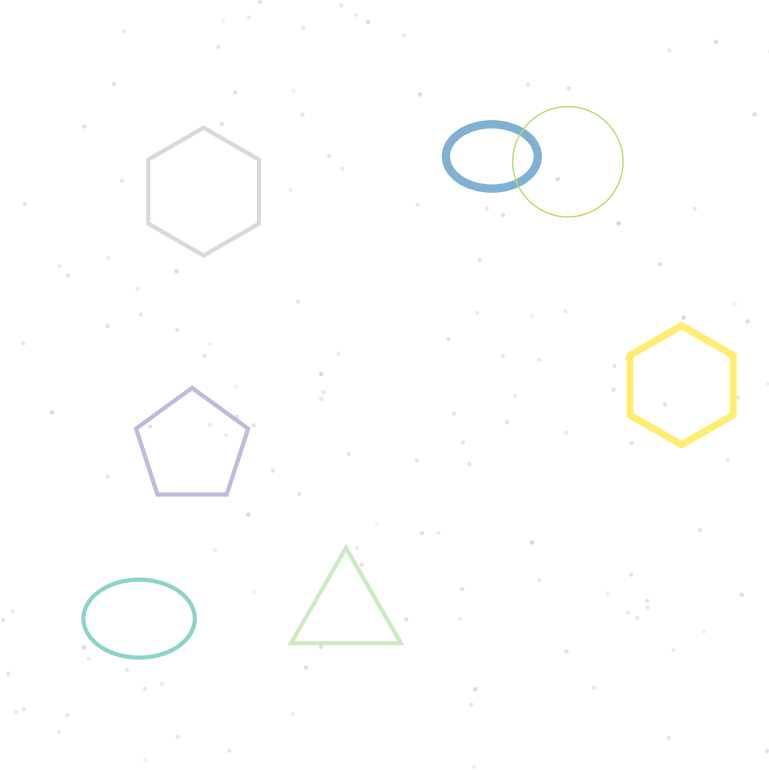[{"shape": "oval", "thickness": 1.5, "radius": 0.36, "center": [0.181, 0.197]}, {"shape": "pentagon", "thickness": 1.5, "radius": 0.38, "center": [0.249, 0.42]}, {"shape": "oval", "thickness": 3, "radius": 0.3, "center": [0.639, 0.797]}, {"shape": "circle", "thickness": 0.5, "radius": 0.36, "center": [0.737, 0.79]}, {"shape": "hexagon", "thickness": 1.5, "radius": 0.42, "center": [0.264, 0.751]}, {"shape": "triangle", "thickness": 1.5, "radius": 0.41, "center": [0.449, 0.206]}, {"shape": "hexagon", "thickness": 2.5, "radius": 0.39, "center": [0.885, 0.5]}]